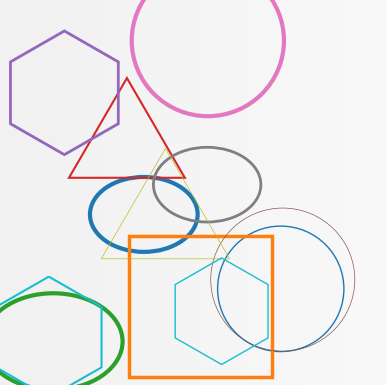[{"shape": "oval", "thickness": 3, "radius": 0.69, "center": [0.371, 0.443]}, {"shape": "circle", "thickness": 1, "radius": 0.81, "center": [0.725, 0.25]}, {"shape": "square", "thickness": 2.5, "radius": 0.92, "center": [0.518, 0.204]}, {"shape": "oval", "thickness": 3, "radius": 0.89, "center": [0.137, 0.113]}, {"shape": "triangle", "thickness": 1.5, "radius": 0.86, "center": [0.328, 0.625]}, {"shape": "hexagon", "thickness": 2, "radius": 0.8, "center": [0.166, 0.759]}, {"shape": "circle", "thickness": 0.5, "radius": 0.93, "center": [0.73, 0.274]}, {"shape": "circle", "thickness": 3, "radius": 0.98, "center": [0.536, 0.895]}, {"shape": "oval", "thickness": 2, "radius": 0.69, "center": [0.535, 0.52]}, {"shape": "triangle", "thickness": 0.5, "radius": 0.96, "center": [0.427, 0.423]}, {"shape": "hexagon", "thickness": 1, "radius": 0.69, "center": [0.572, 0.192]}, {"shape": "hexagon", "thickness": 1.5, "radius": 0.79, "center": [0.126, 0.124]}]